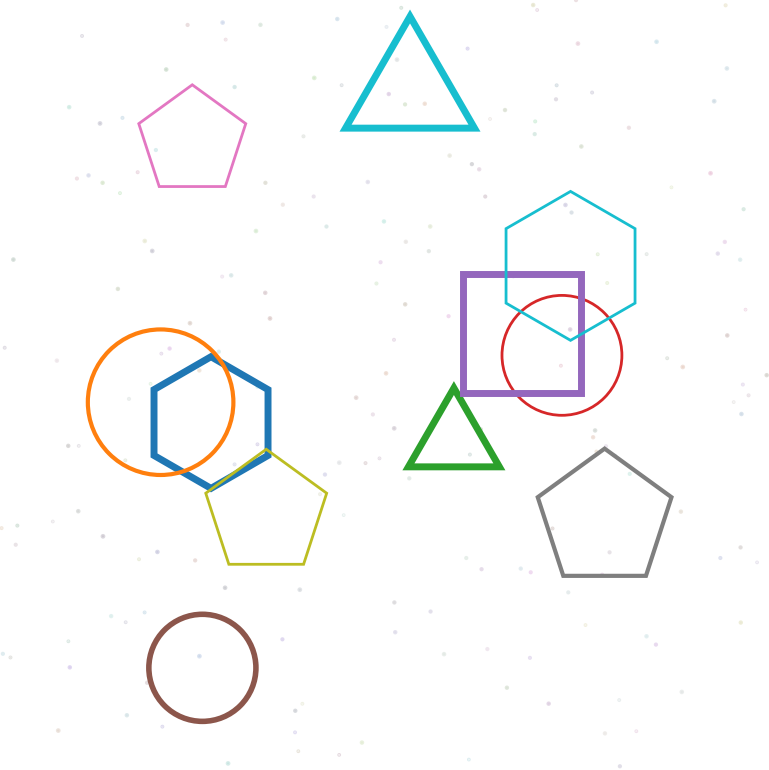[{"shape": "hexagon", "thickness": 2.5, "radius": 0.43, "center": [0.274, 0.451]}, {"shape": "circle", "thickness": 1.5, "radius": 0.47, "center": [0.209, 0.478]}, {"shape": "triangle", "thickness": 2.5, "radius": 0.34, "center": [0.589, 0.428]}, {"shape": "circle", "thickness": 1, "radius": 0.39, "center": [0.73, 0.539]}, {"shape": "square", "thickness": 2.5, "radius": 0.39, "center": [0.678, 0.567]}, {"shape": "circle", "thickness": 2, "radius": 0.35, "center": [0.263, 0.133]}, {"shape": "pentagon", "thickness": 1, "radius": 0.37, "center": [0.25, 0.817]}, {"shape": "pentagon", "thickness": 1.5, "radius": 0.46, "center": [0.785, 0.326]}, {"shape": "pentagon", "thickness": 1, "radius": 0.41, "center": [0.346, 0.334]}, {"shape": "hexagon", "thickness": 1, "radius": 0.48, "center": [0.741, 0.655]}, {"shape": "triangle", "thickness": 2.5, "radius": 0.48, "center": [0.532, 0.882]}]